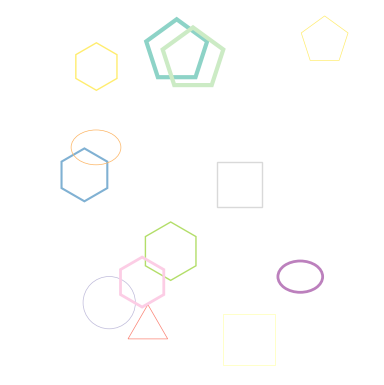[{"shape": "pentagon", "thickness": 3, "radius": 0.42, "center": [0.459, 0.867]}, {"shape": "square", "thickness": 0.5, "radius": 0.33, "center": [0.647, 0.119]}, {"shape": "circle", "thickness": 0.5, "radius": 0.34, "center": [0.284, 0.214]}, {"shape": "triangle", "thickness": 0.5, "radius": 0.3, "center": [0.384, 0.149]}, {"shape": "hexagon", "thickness": 1.5, "radius": 0.34, "center": [0.219, 0.546]}, {"shape": "oval", "thickness": 0.5, "radius": 0.32, "center": [0.249, 0.617]}, {"shape": "hexagon", "thickness": 1, "radius": 0.38, "center": [0.443, 0.348]}, {"shape": "hexagon", "thickness": 2, "radius": 0.32, "center": [0.369, 0.267]}, {"shape": "square", "thickness": 1, "radius": 0.29, "center": [0.622, 0.52]}, {"shape": "oval", "thickness": 2, "radius": 0.29, "center": [0.78, 0.281]}, {"shape": "pentagon", "thickness": 3, "radius": 0.41, "center": [0.501, 0.846]}, {"shape": "hexagon", "thickness": 1, "radius": 0.31, "center": [0.25, 0.827]}, {"shape": "pentagon", "thickness": 0.5, "radius": 0.32, "center": [0.843, 0.895]}]